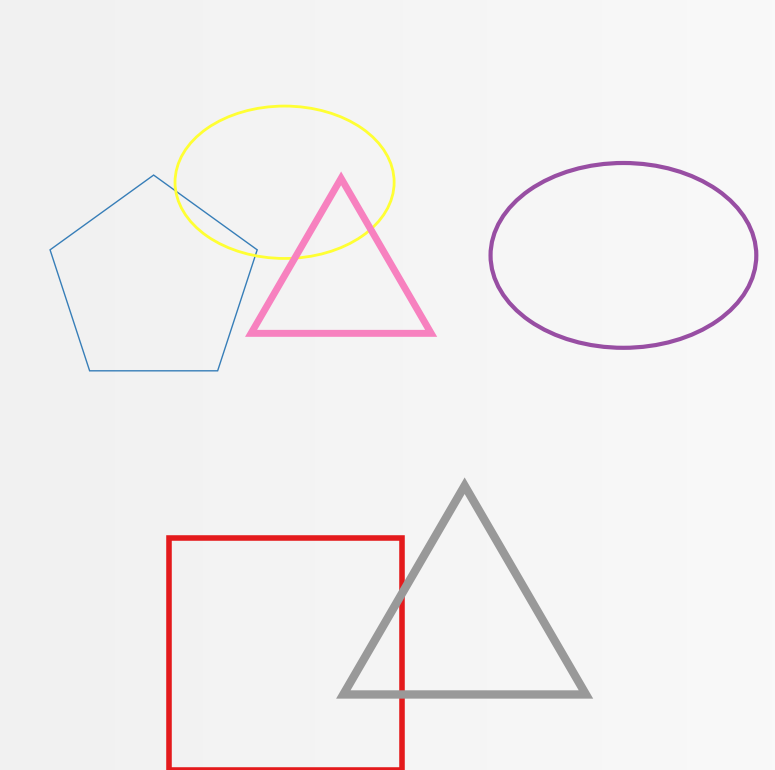[{"shape": "square", "thickness": 2, "radius": 0.75, "center": [0.369, 0.15]}, {"shape": "pentagon", "thickness": 0.5, "radius": 0.7, "center": [0.198, 0.632]}, {"shape": "oval", "thickness": 1.5, "radius": 0.86, "center": [0.804, 0.668]}, {"shape": "oval", "thickness": 1, "radius": 0.71, "center": [0.367, 0.763]}, {"shape": "triangle", "thickness": 2.5, "radius": 0.67, "center": [0.44, 0.634]}, {"shape": "triangle", "thickness": 3, "radius": 0.9, "center": [0.6, 0.188]}]